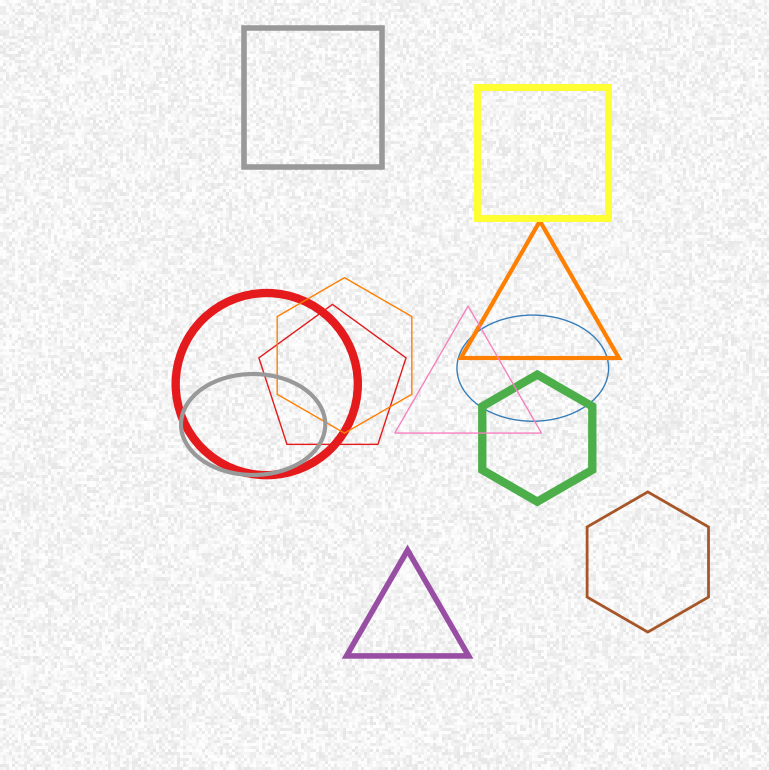[{"shape": "circle", "thickness": 3, "radius": 0.59, "center": [0.346, 0.501]}, {"shape": "pentagon", "thickness": 0.5, "radius": 0.5, "center": [0.432, 0.504]}, {"shape": "oval", "thickness": 0.5, "radius": 0.49, "center": [0.692, 0.522]}, {"shape": "hexagon", "thickness": 3, "radius": 0.41, "center": [0.698, 0.431]}, {"shape": "triangle", "thickness": 2, "radius": 0.46, "center": [0.529, 0.194]}, {"shape": "hexagon", "thickness": 0.5, "radius": 0.5, "center": [0.447, 0.538]}, {"shape": "triangle", "thickness": 1.5, "radius": 0.59, "center": [0.701, 0.594]}, {"shape": "square", "thickness": 2.5, "radius": 0.43, "center": [0.704, 0.802]}, {"shape": "hexagon", "thickness": 1, "radius": 0.46, "center": [0.841, 0.27]}, {"shape": "triangle", "thickness": 0.5, "radius": 0.55, "center": [0.608, 0.493]}, {"shape": "square", "thickness": 2, "radius": 0.45, "center": [0.406, 0.873]}, {"shape": "oval", "thickness": 1.5, "radius": 0.47, "center": [0.329, 0.449]}]